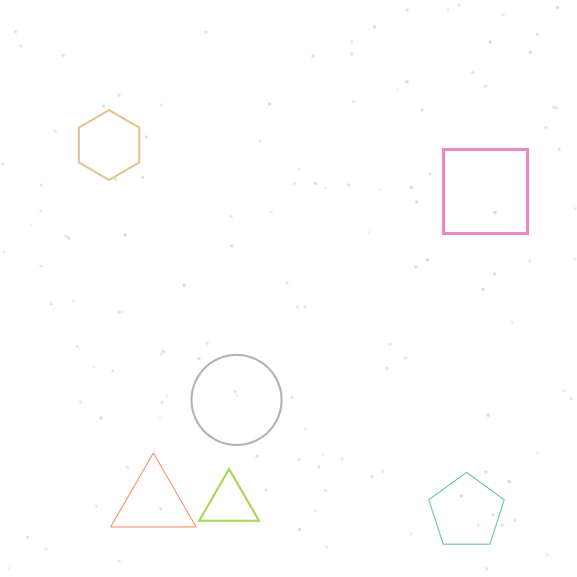[{"shape": "pentagon", "thickness": 0.5, "radius": 0.34, "center": [0.808, 0.112]}, {"shape": "triangle", "thickness": 0.5, "radius": 0.43, "center": [0.266, 0.129]}, {"shape": "square", "thickness": 1.5, "radius": 0.37, "center": [0.84, 0.668]}, {"shape": "triangle", "thickness": 1, "radius": 0.3, "center": [0.397, 0.127]}, {"shape": "hexagon", "thickness": 1, "radius": 0.3, "center": [0.189, 0.748]}, {"shape": "circle", "thickness": 1, "radius": 0.39, "center": [0.41, 0.307]}]